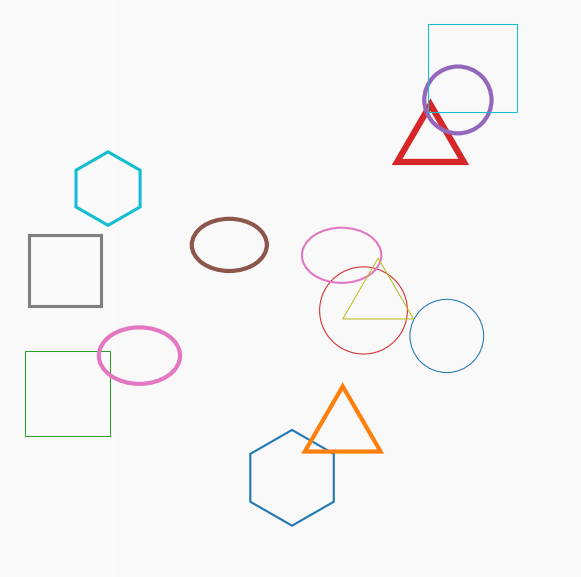[{"shape": "circle", "thickness": 0.5, "radius": 0.32, "center": [0.769, 0.417]}, {"shape": "hexagon", "thickness": 1, "radius": 0.41, "center": [0.502, 0.172]}, {"shape": "triangle", "thickness": 2, "radius": 0.38, "center": [0.59, 0.255]}, {"shape": "square", "thickness": 0.5, "radius": 0.37, "center": [0.116, 0.318]}, {"shape": "triangle", "thickness": 3, "radius": 0.33, "center": [0.741, 0.752]}, {"shape": "circle", "thickness": 0.5, "radius": 0.38, "center": [0.625, 0.462]}, {"shape": "circle", "thickness": 2, "radius": 0.29, "center": [0.788, 0.826]}, {"shape": "oval", "thickness": 2, "radius": 0.32, "center": [0.395, 0.575]}, {"shape": "oval", "thickness": 2, "radius": 0.35, "center": [0.24, 0.383]}, {"shape": "oval", "thickness": 1, "radius": 0.34, "center": [0.588, 0.557]}, {"shape": "square", "thickness": 1.5, "radius": 0.31, "center": [0.112, 0.531]}, {"shape": "triangle", "thickness": 0.5, "radius": 0.35, "center": [0.651, 0.482]}, {"shape": "square", "thickness": 0.5, "radius": 0.38, "center": [0.814, 0.882]}, {"shape": "hexagon", "thickness": 1.5, "radius": 0.32, "center": [0.186, 0.673]}]